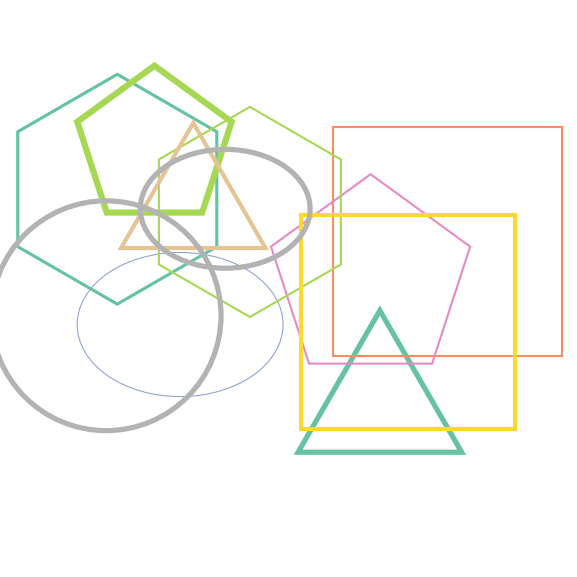[{"shape": "hexagon", "thickness": 1.5, "radius": 0.99, "center": [0.203, 0.672]}, {"shape": "triangle", "thickness": 2.5, "radius": 0.82, "center": [0.658, 0.298]}, {"shape": "square", "thickness": 1, "radius": 0.99, "center": [0.775, 0.582]}, {"shape": "oval", "thickness": 0.5, "radius": 0.89, "center": [0.312, 0.437]}, {"shape": "pentagon", "thickness": 1, "radius": 0.91, "center": [0.642, 0.516]}, {"shape": "hexagon", "thickness": 1, "radius": 0.91, "center": [0.433, 0.632]}, {"shape": "pentagon", "thickness": 3, "radius": 0.7, "center": [0.267, 0.745]}, {"shape": "square", "thickness": 2, "radius": 0.93, "center": [0.707, 0.441]}, {"shape": "triangle", "thickness": 2, "radius": 0.72, "center": [0.335, 0.642]}, {"shape": "oval", "thickness": 2.5, "radius": 0.74, "center": [0.39, 0.638]}, {"shape": "circle", "thickness": 2.5, "radius": 0.99, "center": [0.184, 0.452]}]